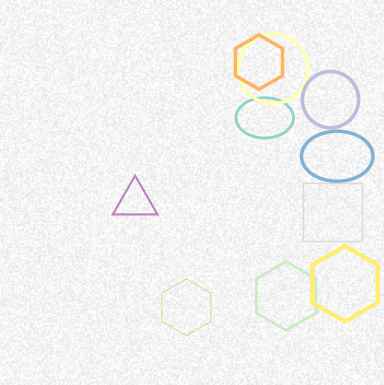[{"shape": "oval", "thickness": 2, "radius": 0.37, "center": [0.688, 0.694]}, {"shape": "circle", "thickness": 2.5, "radius": 0.45, "center": [0.71, 0.822]}, {"shape": "circle", "thickness": 2.5, "radius": 0.37, "center": [0.858, 0.741]}, {"shape": "oval", "thickness": 2.5, "radius": 0.46, "center": [0.876, 0.594]}, {"shape": "hexagon", "thickness": 2.5, "radius": 0.35, "center": [0.673, 0.839]}, {"shape": "hexagon", "thickness": 0.5, "radius": 0.37, "center": [0.484, 0.202]}, {"shape": "square", "thickness": 1, "radius": 0.38, "center": [0.864, 0.449]}, {"shape": "triangle", "thickness": 1.5, "radius": 0.34, "center": [0.351, 0.477]}, {"shape": "hexagon", "thickness": 2, "radius": 0.45, "center": [0.743, 0.231]}, {"shape": "hexagon", "thickness": 3, "radius": 0.49, "center": [0.896, 0.263]}]